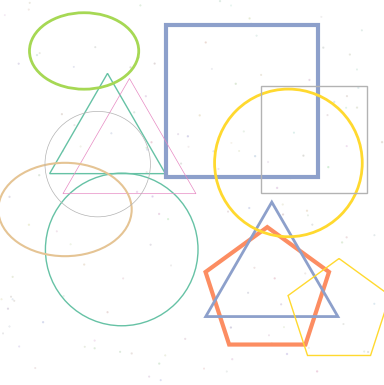[{"shape": "triangle", "thickness": 1, "radius": 0.87, "center": [0.279, 0.636]}, {"shape": "circle", "thickness": 1, "radius": 0.99, "center": [0.316, 0.352]}, {"shape": "pentagon", "thickness": 3, "radius": 0.84, "center": [0.694, 0.241]}, {"shape": "triangle", "thickness": 2, "radius": 0.99, "center": [0.706, 0.277]}, {"shape": "square", "thickness": 3, "radius": 0.99, "center": [0.629, 0.738]}, {"shape": "triangle", "thickness": 0.5, "radius": 1.0, "center": [0.336, 0.597]}, {"shape": "oval", "thickness": 2, "radius": 0.71, "center": [0.218, 0.868]}, {"shape": "pentagon", "thickness": 1, "radius": 0.7, "center": [0.881, 0.189]}, {"shape": "circle", "thickness": 2, "radius": 0.96, "center": [0.749, 0.577]}, {"shape": "oval", "thickness": 1.5, "radius": 0.87, "center": [0.169, 0.456]}, {"shape": "square", "thickness": 1, "radius": 0.69, "center": [0.816, 0.638]}, {"shape": "circle", "thickness": 0.5, "radius": 0.68, "center": [0.254, 0.574]}]